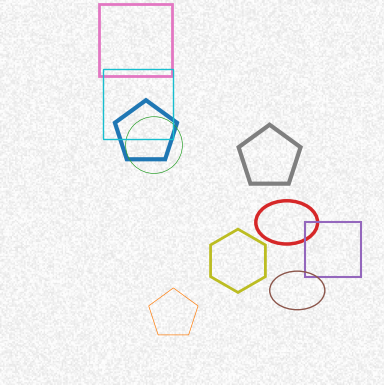[{"shape": "pentagon", "thickness": 3, "radius": 0.42, "center": [0.379, 0.655]}, {"shape": "pentagon", "thickness": 0.5, "radius": 0.34, "center": [0.45, 0.185]}, {"shape": "circle", "thickness": 0.5, "radius": 0.37, "center": [0.4, 0.623]}, {"shape": "oval", "thickness": 2.5, "radius": 0.4, "center": [0.745, 0.422]}, {"shape": "square", "thickness": 1.5, "radius": 0.36, "center": [0.865, 0.352]}, {"shape": "oval", "thickness": 1, "radius": 0.36, "center": [0.772, 0.246]}, {"shape": "square", "thickness": 2, "radius": 0.47, "center": [0.352, 0.895]}, {"shape": "pentagon", "thickness": 3, "radius": 0.42, "center": [0.7, 0.591]}, {"shape": "hexagon", "thickness": 2, "radius": 0.41, "center": [0.618, 0.323]}, {"shape": "square", "thickness": 1, "radius": 0.46, "center": [0.358, 0.73]}]